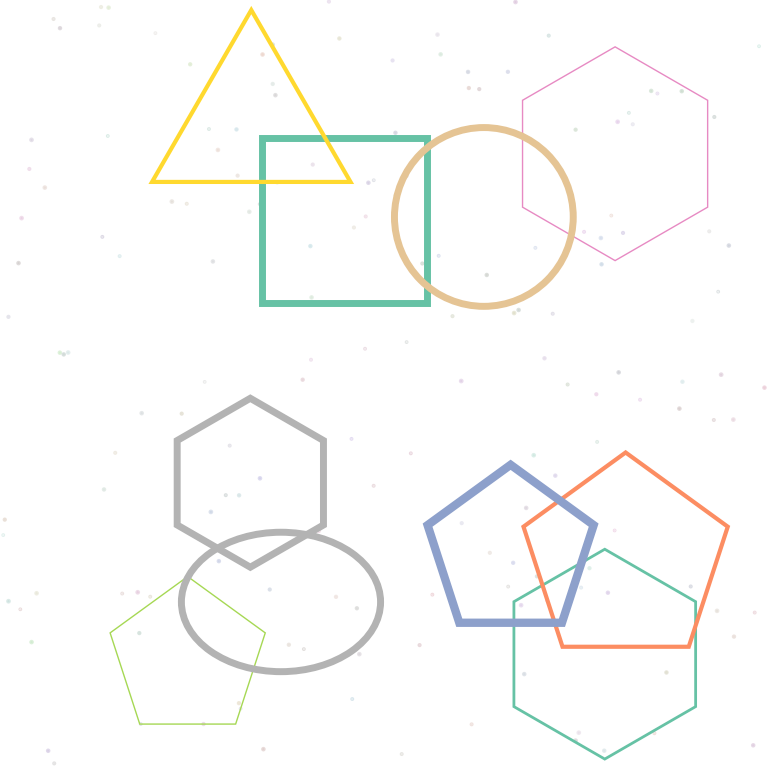[{"shape": "hexagon", "thickness": 1, "radius": 0.68, "center": [0.785, 0.15]}, {"shape": "square", "thickness": 2.5, "radius": 0.54, "center": [0.447, 0.714]}, {"shape": "pentagon", "thickness": 1.5, "radius": 0.7, "center": [0.813, 0.273]}, {"shape": "pentagon", "thickness": 3, "radius": 0.57, "center": [0.663, 0.283]}, {"shape": "hexagon", "thickness": 0.5, "radius": 0.69, "center": [0.799, 0.8]}, {"shape": "pentagon", "thickness": 0.5, "radius": 0.53, "center": [0.244, 0.145]}, {"shape": "triangle", "thickness": 1.5, "radius": 0.74, "center": [0.326, 0.838]}, {"shape": "circle", "thickness": 2.5, "radius": 0.58, "center": [0.628, 0.718]}, {"shape": "oval", "thickness": 2.5, "radius": 0.65, "center": [0.365, 0.218]}, {"shape": "hexagon", "thickness": 2.5, "radius": 0.55, "center": [0.325, 0.373]}]